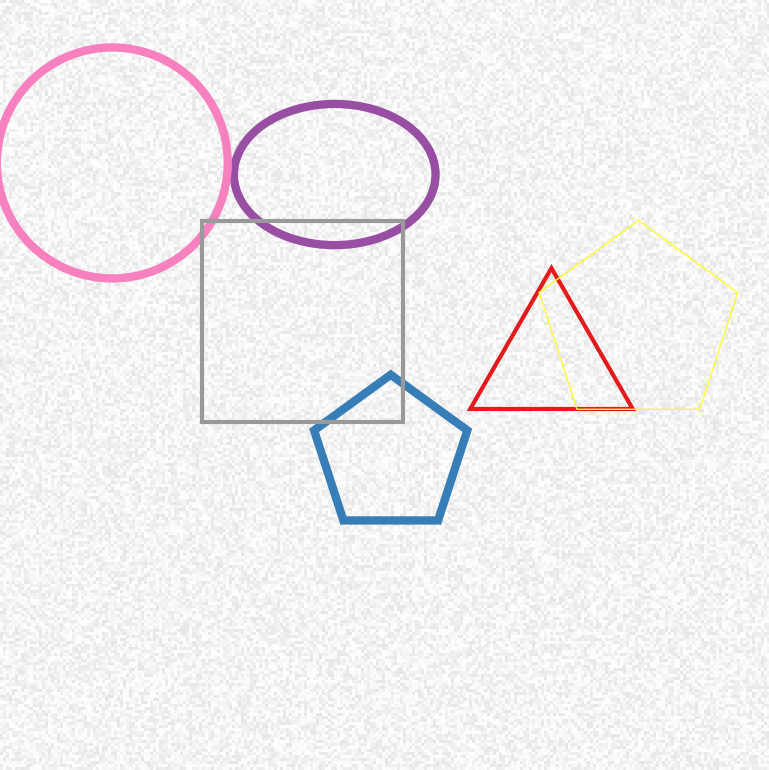[{"shape": "triangle", "thickness": 1.5, "radius": 0.61, "center": [0.716, 0.53]}, {"shape": "pentagon", "thickness": 3, "radius": 0.52, "center": [0.507, 0.409]}, {"shape": "oval", "thickness": 3, "radius": 0.65, "center": [0.435, 0.773]}, {"shape": "pentagon", "thickness": 0.5, "radius": 0.68, "center": [0.829, 0.578]}, {"shape": "circle", "thickness": 3, "radius": 0.75, "center": [0.146, 0.788]}, {"shape": "square", "thickness": 1.5, "radius": 0.65, "center": [0.393, 0.582]}]